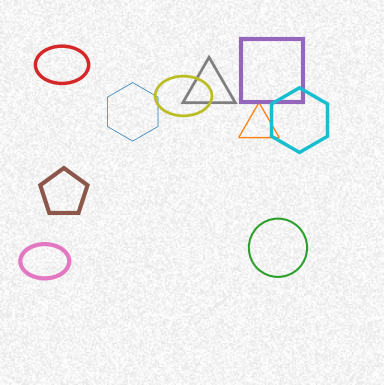[{"shape": "hexagon", "thickness": 0.5, "radius": 0.38, "center": [0.345, 0.709]}, {"shape": "triangle", "thickness": 1, "radius": 0.3, "center": [0.673, 0.673]}, {"shape": "circle", "thickness": 1.5, "radius": 0.38, "center": [0.722, 0.356]}, {"shape": "oval", "thickness": 2.5, "radius": 0.35, "center": [0.161, 0.832]}, {"shape": "square", "thickness": 3, "radius": 0.4, "center": [0.706, 0.817]}, {"shape": "pentagon", "thickness": 3, "radius": 0.32, "center": [0.166, 0.499]}, {"shape": "oval", "thickness": 3, "radius": 0.32, "center": [0.116, 0.321]}, {"shape": "triangle", "thickness": 2, "radius": 0.39, "center": [0.543, 0.773]}, {"shape": "oval", "thickness": 2, "radius": 0.37, "center": [0.477, 0.751]}, {"shape": "hexagon", "thickness": 2.5, "radius": 0.42, "center": [0.778, 0.688]}]